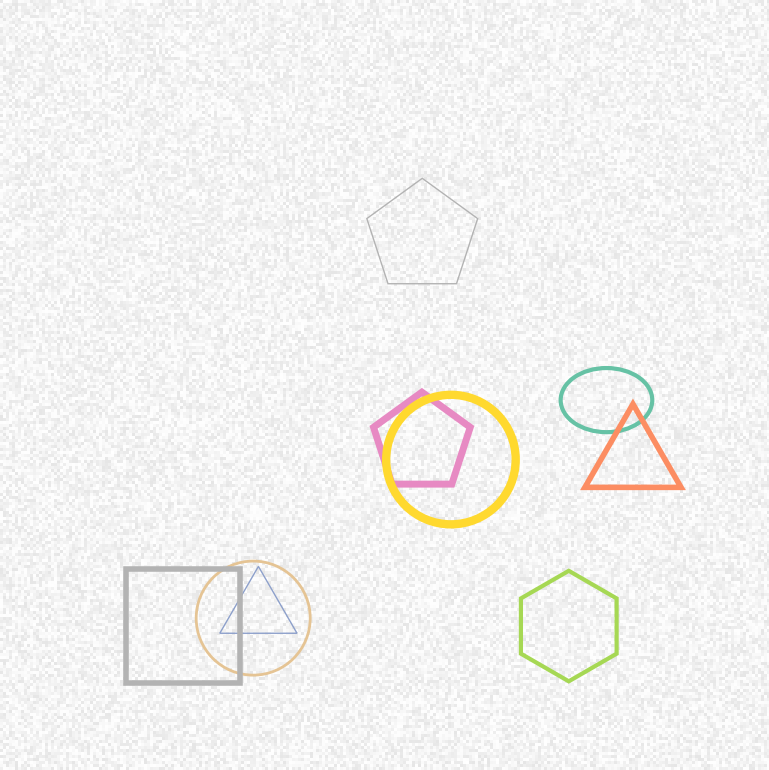[{"shape": "oval", "thickness": 1.5, "radius": 0.3, "center": [0.788, 0.48]}, {"shape": "triangle", "thickness": 2, "radius": 0.36, "center": [0.822, 0.403]}, {"shape": "triangle", "thickness": 0.5, "radius": 0.29, "center": [0.336, 0.207]}, {"shape": "pentagon", "thickness": 2.5, "radius": 0.33, "center": [0.548, 0.425]}, {"shape": "hexagon", "thickness": 1.5, "radius": 0.36, "center": [0.739, 0.187]}, {"shape": "circle", "thickness": 3, "radius": 0.42, "center": [0.586, 0.403]}, {"shape": "circle", "thickness": 1, "radius": 0.37, "center": [0.329, 0.197]}, {"shape": "pentagon", "thickness": 0.5, "radius": 0.38, "center": [0.548, 0.693]}, {"shape": "square", "thickness": 2, "radius": 0.37, "center": [0.238, 0.187]}]